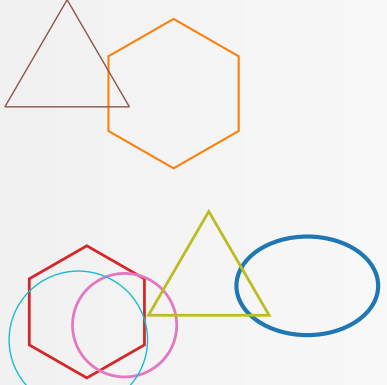[{"shape": "oval", "thickness": 3, "radius": 0.91, "center": [0.793, 0.258]}, {"shape": "hexagon", "thickness": 1.5, "radius": 0.97, "center": [0.448, 0.757]}, {"shape": "hexagon", "thickness": 2, "radius": 0.86, "center": [0.224, 0.19]}, {"shape": "triangle", "thickness": 1, "radius": 0.93, "center": [0.173, 0.815]}, {"shape": "circle", "thickness": 2, "radius": 0.67, "center": [0.322, 0.155]}, {"shape": "triangle", "thickness": 2, "radius": 0.9, "center": [0.539, 0.271]}, {"shape": "circle", "thickness": 1, "radius": 0.89, "center": [0.202, 0.117]}]